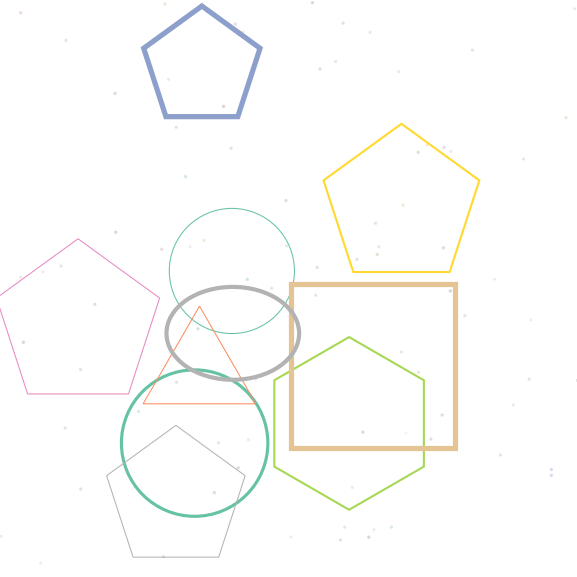[{"shape": "circle", "thickness": 1.5, "radius": 0.63, "center": [0.337, 0.232]}, {"shape": "circle", "thickness": 0.5, "radius": 0.54, "center": [0.401, 0.53]}, {"shape": "triangle", "thickness": 0.5, "radius": 0.56, "center": [0.345, 0.356]}, {"shape": "pentagon", "thickness": 2.5, "radius": 0.53, "center": [0.35, 0.883]}, {"shape": "pentagon", "thickness": 0.5, "radius": 0.74, "center": [0.135, 0.437]}, {"shape": "hexagon", "thickness": 1, "radius": 0.75, "center": [0.605, 0.266]}, {"shape": "pentagon", "thickness": 1, "radius": 0.71, "center": [0.695, 0.643]}, {"shape": "square", "thickness": 2.5, "radius": 0.71, "center": [0.646, 0.365]}, {"shape": "oval", "thickness": 2, "radius": 0.57, "center": [0.403, 0.422]}, {"shape": "pentagon", "thickness": 0.5, "radius": 0.63, "center": [0.305, 0.136]}]